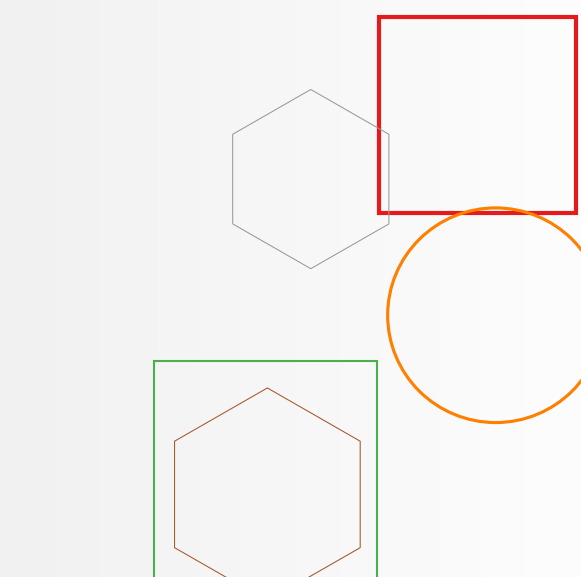[{"shape": "square", "thickness": 2, "radius": 0.85, "center": [0.822, 0.8]}, {"shape": "square", "thickness": 1, "radius": 0.96, "center": [0.456, 0.182]}, {"shape": "circle", "thickness": 1.5, "radius": 0.93, "center": [0.853, 0.453]}, {"shape": "hexagon", "thickness": 0.5, "radius": 0.92, "center": [0.46, 0.143]}, {"shape": "hexagon", "thickness": 0.5, "radius": 0.78, "center": [0.535, 0.689]}]